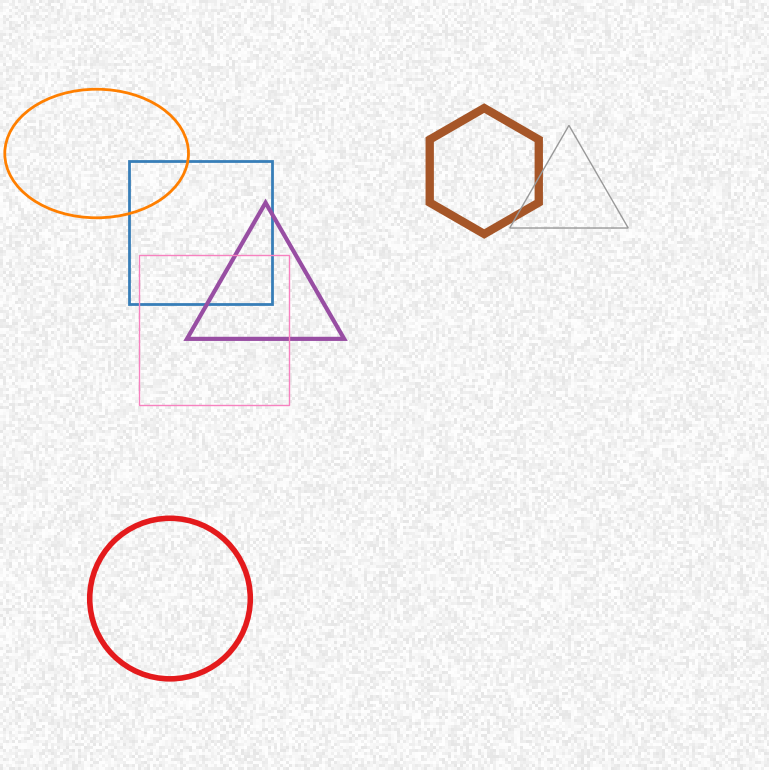[{"shape": "circle", "thickness": 2, "radius": 0.52, "center": [0.221, 0.223]}, {"shape": "square", "thickness": 1, "radius": 0.47, "center": [0.261, 0.698]}, {"shape": "triangle", "thickness": 1.5, "radius": 0.59, "center": [0.345, 0.619]}, {"shape": "oval", "thickness": 1, "radius": 0.6, "center": [0.125, 0.801]}, {"shape": "hexagon", "thickness": 3, "radius": 0.41, "center": [0.629, 0.778]}, {"shape": "square", "thickness": 0.5, "radius": 0.49, "center": [0.278, 0.572]}, {"shape": "triangle", "thickness": 0.5, "radius": 0.44, "center": [0.739, 0.748]}]